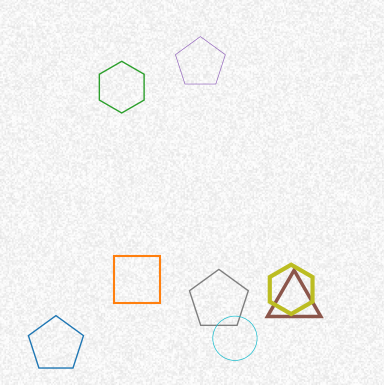[{"shape": "pentagon", "thickness": 1, "radius": 0.38, "center": [0.145, 0.105]}, {"shape": "square", "thickness": 1.5, "radius": 0.3, "center": [0.355, 0.274]}, {"shape": "hexagon", "thickness": 1, "radius": 0.34, "center": [0.316, 0.774]}, {"shape": "pentagon", "thickness": 0.5, "radius": 0.34, "center": [0.52, 0.837]}, {"shape": "triangle", "thickness": 2.5, "radius": 0.4, "center": [0.764, 0.218]}, {"shape": "pentagon", "thickness": 1, "radius": 0.4, "center": [0.569, 0.22]}, {"shape": "hexagon", "thickness": 3, "radius": 0.32, "center": [0.756, 0.248]}, {"shape": "circle", "thickness": 0.5, "radius": 0.29, "center": [0.61, 0.121]}]